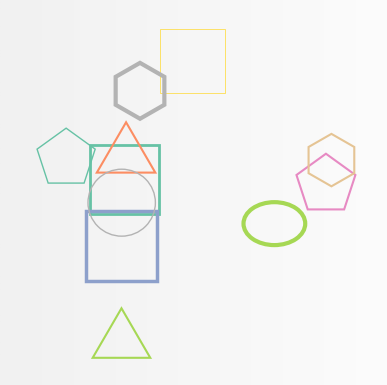[{"shape": "square", "thickness": 2, "radius": 0.45, "center": [0.322, 0.534]}, {"shape": "pentagon", "thickness": 1, "radius": 0.39, "center": [0.171, 0.588]}, {"shape": "triangle", "thickness": 1.5, "radius": 0.44, "center": [0.325, 0.595]}, {"shape": "square", "thickness": 2.5, "radius": 0.46, "center": [0.313, 0.361]}, {"shape": "pentagon", "thickness": 1.5, "radius": 0.4, "center": [0.841, 0.521]}, {"shape": "triangle", "thickness": 1.5, "radius": 0.43, "center": [0.314, 0.114]}, {"shape": "oval", "thickness": 3, "radius": 0.4, "center": [0.708, 0.419]}, {"shape": "square", "thickness": 0.5, "radius": 0.42, "center": [0.497, 0.842]}, {"shape": "hexagon", "thickness": 1.5, "radius": 0.34, "center": [0.855, 0.584]}, {"shape": "hexagon", "thickness": 3, "radius": 0.36, "center": [0.361, 0.764]}, {"shape": "circle", "thickness": 1, "radius": 0.43, "center": [0.314, 0.474]}]